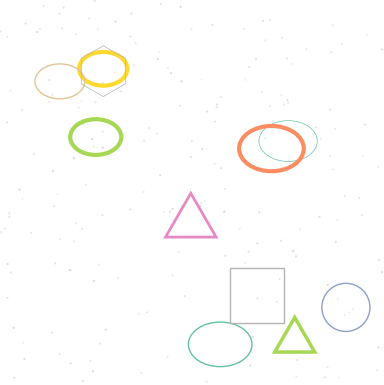[{"shape": "oval", "thickness": 1, "radius": 0.41, "center": [0.572, 0.106]}, {"shape": "oval", "thickness": 0.5, "radius": 0.38, "center": [0.748, 0.634]}, {"shape": "oval", "thickness": 3, "radius": 0.42, "center": [0.705, 0.614]}, {"shape": "circle", "thickness": 1, "radius": 0.31, "center": [0.898, 0.202]}, {"shape": "triangle", "thickness": 2, "radius": 0.38, "center": [0.496, 0.422]}, {"shape": "triangle", "thickness": 2.5, "radius": 0.3, "center": [0.766, 0.116]}, {"shape": "oval", "thickness": 3, "radius": 0.33, "center": [0.249, 0.644]}, {"shape": "oval", "thickness": 3, "radius": 0.31, "center": [0.268, 0.821]}, {"shape": "oval", "thickness": 1, "radius": 0.32, "center": [0.155, 0.789]}, {"shape": "square", "thickness": 1, "radius": 0.35, "center": [0.668, 0.233]}, {"shape": "hexagon", "thickness": 0.5, "radius": 0.33, "center": [0.268, 0.815]}]